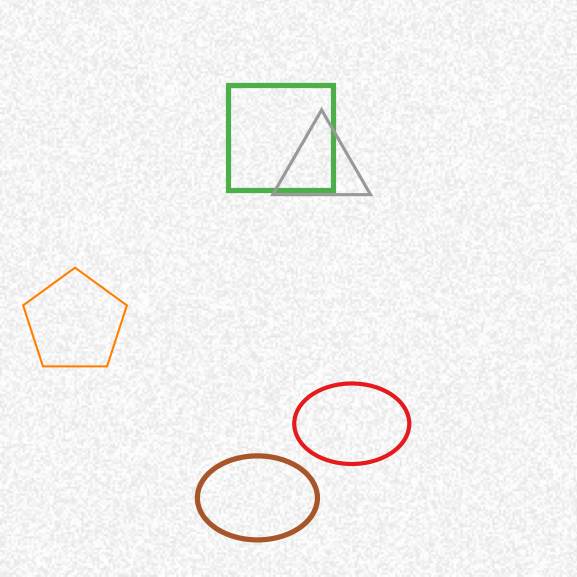[{"shape": "oval", "thickness": 2, "radius": 0.5, "center": [0.609, 0.265]}, {"shape": "square", "thickness": 2.5, "radius": 0.46, "center": [0.486, 0.761]}, {"shape": "pentagon", "thickness": 1, "radius": 0.47, "center": [0.13, 0.441]}, {"shape": "oval", "thickness": 2.5, "radius": 0.52, "center": [0.446, 0.137]}, {"shape": "triangle", "thickness": 1.5, "radius": 0.49, "center": [0.557, 0.711]}]